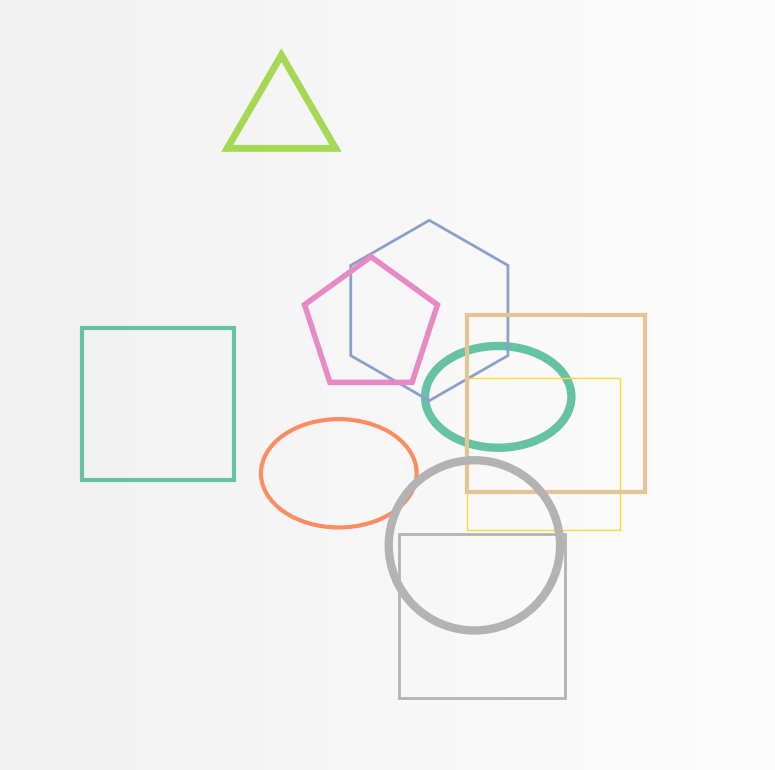[{"shape": "square", "thickness": 1.5, "radius": 0.49, "center": [0.204, 0.475]}, {"shape": "oval", "thickness": 3, "radius": 0.47, "center": [0.643, 0.485]}, {"shape": "oval", "thickness": 1.5, "radius": 0.5, "center": [0.437, 0.385]}, {"shape": "hexagon", "thickness": 1, "radius": 0.59, "center": [0.554, 0.597]}, {"shape": "pentagon", "thickness": 2, "radius": 0.45, "center": [0.479, 0.576]}, {"shape": "triangle", "thickness": 2.5, "radius": 0.4, "center": [0.363, 0.848]}, {"shape": "square", "thickness": 0.5, "radius": 0.49, "center": [0.701, 0.411]}, {"shape": "square", "thickness": 1.5, "radius": 0.57, "center": [0.718, 0.476]}, {"shape": "circle", "thickness": 3, "radius": 0.55, "center": [0.612, 0.292]}, {"shape": "square", "thickness": 1, "radius": 0.53, "center": [0.622, 0.2]}]